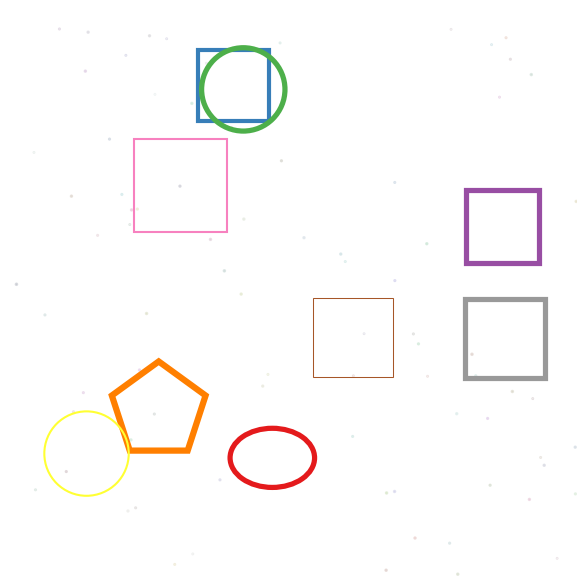[{"shape": "oval", "thickness": 2.5, "radius": 0.37, "center": [0.472, 0.206]}, {"shape": "square", "thickness": 2, "radius": 0.31, "center": [0.405, 0.85]}, {"shape": "circle", "thickness": 2.5, "radius": 0.36, "center": [0.421, 0.844]}, {"shape": "square", "thickness": 2.5, "radius": 0.32, "center": [0.87, 0.607]}, {"shape": "pentagon", "thickness": 3, "radius": 0.43, "center": [0.275, 0.288]}, {"shape": "circle", "thickness": 1, "radius": 0.37, "center": [0.15, 0.214]}, {"shape": "square", "thickness": 0.5, "radius": 0.35, "center": [0.611, 0.415]}, {"shape": "square", "thickness": 1, "radius": 0.4, "center": [0.313, 0.678]}, {"shape": "square", "thickness": 2.5, "radius": 0.34, "center": [0.875, 0.413]}]